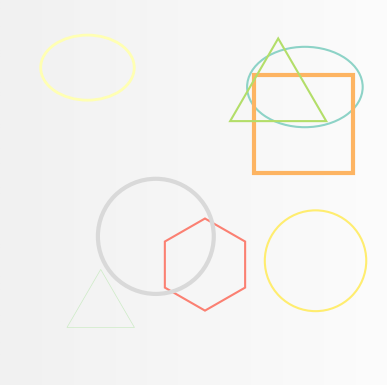[{"shape": "oval", "thickness": 1.5, "radius": 0.75, "center": [0.787, 0.774]}, {"shape": "oval", "thickness": 2, "radius": 0.6, "center": [0.226, 0.824]}, {"shape": "hexagon", "thickness": 1.5, "radius": 0.6, "center": [0.529, 0.313]}, {"shape": "square", "thickness": 3, "radius": 0.64, "center": [0.783, 0.679]}, {"shape": "triangle", "thickness": 1.5, "radius": 0.72, "center": [0.718, 0.757]}, {"shape": "circle", "thickness": 3, "radius": 0.75, "center": [0.402, 0.386]}, {"shape": "triangle", "thickness": 0.5, "radius": 0.5, "center": [0.26, 0.2]}, {"shape": "circle", "thickness": 1.5, "radius": 0.65, "center": [0.814, 0.323]}]